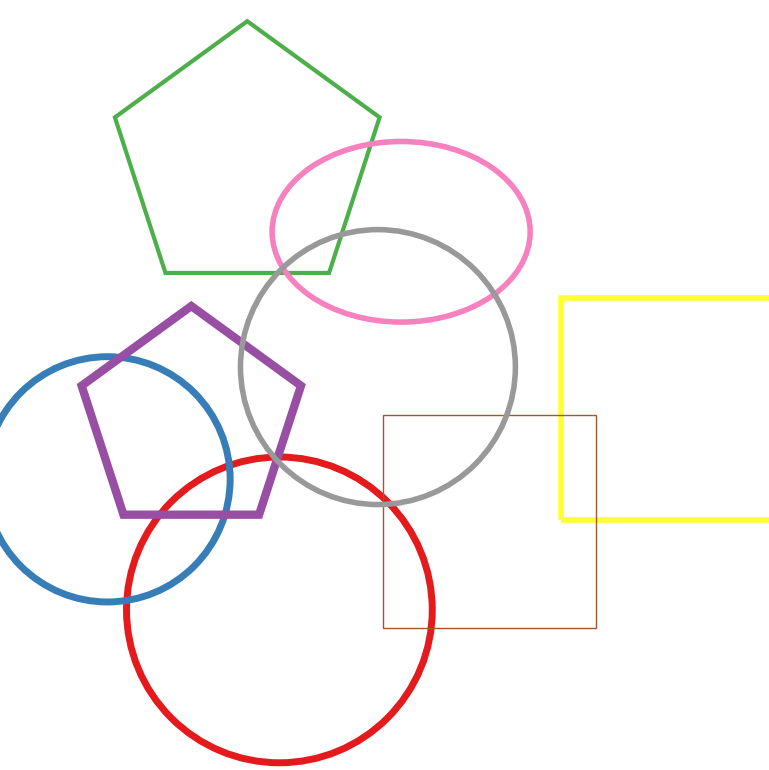[{"shape": "circle", "thickness": 2.5, "radius": 0.99, "center": [0.363, 0.208]}, {"shape": "circle", "thickness": 2.5, "radius": 0.8, "center": [0.14, 0.377]}, {"shape": "pentagon", "thickness": 1.5, "radius": 0.9, "center": [0.321, 0.792]}, {"shape": "pentagon", "thickness": 3, "radius": 0.75, "center": [0.248, 0.453]}, {"shape": "square", "thickness": 2, "radius": 0.72, "center": [0.873, 0.469]}, {"shape": "square", "thickness": 0.5, "radius": 0.69, "center": [0.635, 0.322]}, {"shape": "oval", "thickness": 2, "radius": 0.84, "center": [0.521, 0.699]}, {"shape": "circle", "thickness": 2, "radius": 0.89, "center": [0.491, 0.523]}]